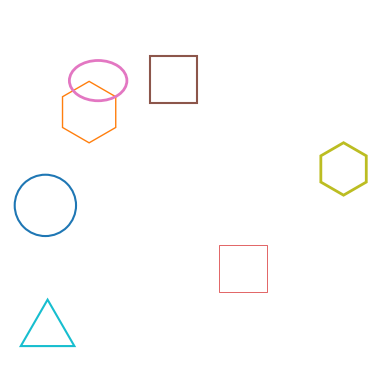[{"shape": "circle", "thickness": 1.5, "radius": 0.4, "center": [0.118, 0.467]}, {"shape": "hexagon", "thickness": 1, "radius": 0.4, "center": [0.232, 0.709]}, {"shape": "square", "thickness": 0.5, "radius": 0.31, "center": [0.631, 0.303]}, {"shape": "square", "thickness": 1.5, "radius": 0.3, "center": [0.451, 0.793]}, {"shape": "oval", "thickness": 2, "radius": 0.37, "center": [0.255, 0.791]}, {"shape": "hexagon", "thickness": 2, "radius": 0.34, "center": [0.892, 0.561]}, {"shape": "triangle", "thickness": 1.5, "radius": 0.4, "center": [0.124, 0.141]}]